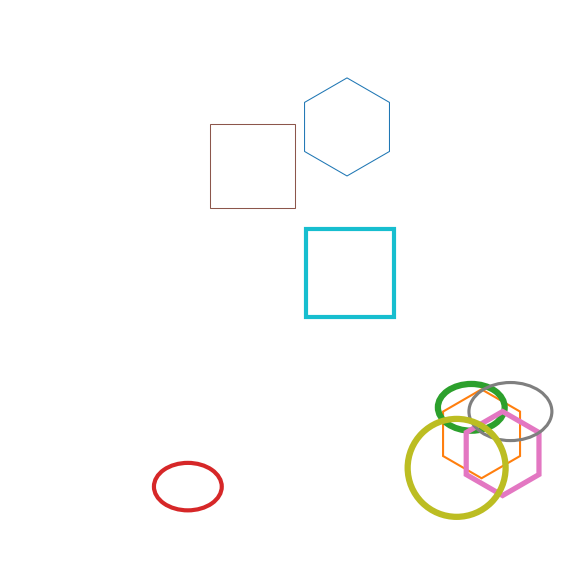[{"shape": "hexagon", "thickness": 0.5, "radius": 0.42, "center": [0.601, 0.779]}, {"shape": "hexagon", "thickness": 1, "radius": 0.38, "center": [0.834, 0.248]}, {"shape": "oval", "thickness": 3, "radius": 0.29, "center": [0.816, 0.294]}, {"shape": "oval", "thickness": 2, "radius": 0.29, "center": [0.325, 0.157]}, {"shape": "square", "thickness": 0.5, "radius": 0.37, "center": [0.438, 0.712]}, {"shape": "hexagon", "thickness": 2.5, "radius": 0.36, "center": [0.87, 0.214]}, {"shape": "oval", "thickness": 1.5, "radius": 0.36, "center": [0.884, 0.286]}, {"shape": "circle", "thickness": 3, "radius": 0.42, "center": [0.791, 0.189]}, {"shape": "square", "thickness": 2, "radius": 0.38, "center": [0.606, 0.526]}]